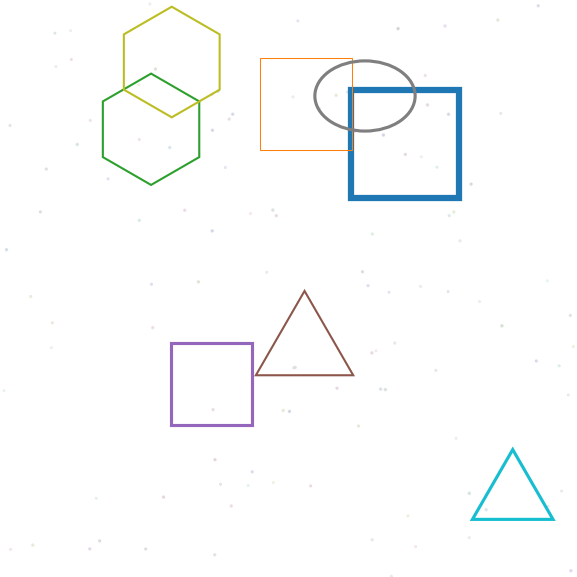[{"shape": "square", "thickness": 3, "radius": 0.47, "center": [0.701, 0.75]}, {"shape": "square", "thickness": 0.5, "radius": 0.4, "center": [0.53, 0.819]}, {"shape": "hexagon", "thickness": 1, "radius": 0.48, "center": [0.262, 0.775]}, {"shape": "square", "thickness": 1.5, "radius": 0.35, "center": [0.366, 0.334]}, {"shape": "triangle", "thickness": 1, "radius": 0.49, "center": [0.527, 0.398]}, {"shape": "oval", "thickness": 1.5, "radius": 0.43, "center": [0.632, 0.833]}, {"shape": "hexagon", "thickness": 1, "radius": 0.48, "center": [0.297, 0.892]}, {"shape": "triangle", "thickness": 1.5, "radius": 0.4, "center": [0.888, 0.14]}]